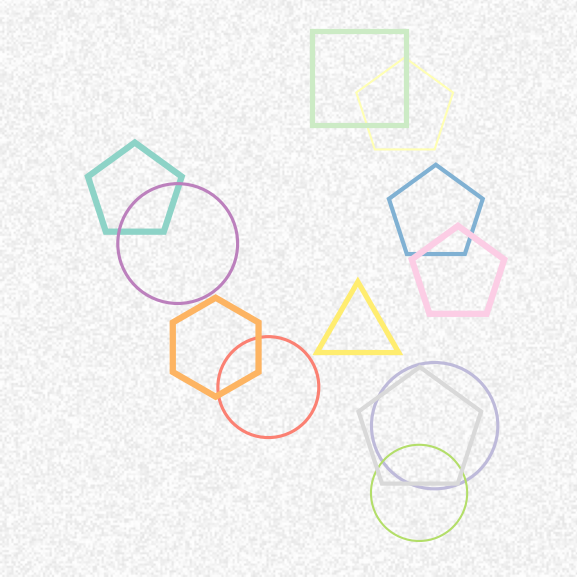[{"shape": "pentagon", "thickness": 3, "radius": 0.43, "center": [0.233, 0.667]}, {"shape": "pentagon", "thickness": 1, "radius": 0.44, "center": [0.701, 0.812]}, {"shape": "circle", "thickness": 1.5, "radius": 0.55, "center": [0.753, 0.262]}, {"shape": "circle", "thickness": 1.5, "radius": 0.44, "center": [0.465, 0.329]}, {"shape": "pentagon", "thickness": 2, "radius": 0.43, "center": [0.755, 0.628]}, {"shape": "hexagon", "thickness": 3, "radius": 0.43, "center": [0.373, 0.398]}, {"shape": "circle", "thickness": 1, "radius": 0.42, "center": [0.726, 0.146]}, {"shape": "pentagon", "thickness": 3, "radius": 0.42, "center": [0.793, 0.524]}, {"shape": "pentagon", "thickness": 2, "radius": 0.56, "center": [0.727, 0.252]}, {"shape": "circle", "thickness": 1.5, "radius": 0.52, "center": [0.308, 0.577]}, {"shape": "square", "thickness": 2.5, "radius": 0.41, "center": [0.622, 0.864]}, {"shape": "triangle", "thickness": 2.5, "radius": 0.41, "center": [0.62, 0.43]}]